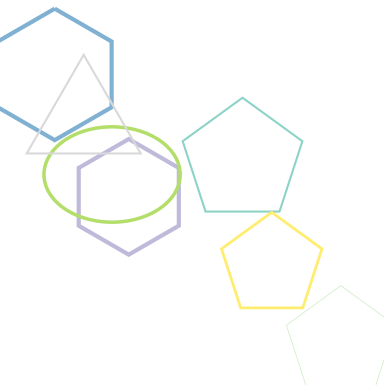[{"shape": "pentagon", "thickness": 1.5, "radius": 0.82, "center": [0.63, 0.583]}, {"shape": "hexagon", "thickness": 3, "radius": 0.75, "center": [0.334, 0.489]}, {"shape": "hexagon", "thickness": 3, "radius": 0.85, "center": [0.142, 0.807]}, {"shape": "oval", "thickness": 2.5, "radius": 0.88, "center": [0.291, 0.547]}, {"shape": "triangle", "thickness": 1.5, "radius": 0.85, "center": [0.217, 0.687]}, {"shape": "pentagon", "thickness": 0.5, "radius": 0.74, "center": [0.885, 0.109]}, {"shape": "pentagon", "thickness": 2, "radius": 0.69, "center": [0.706, 0.311]}]